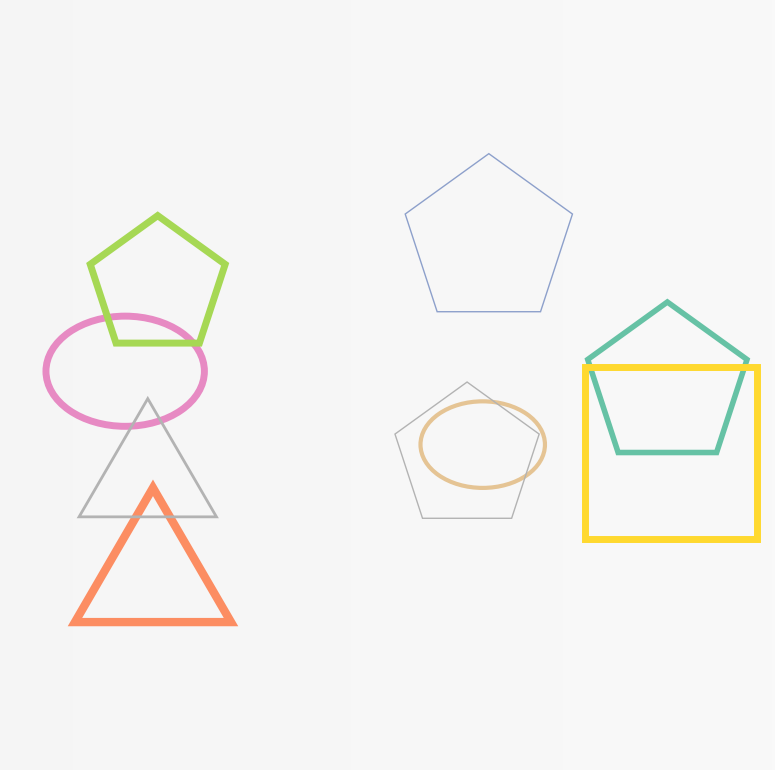[{"shape": "pentagon", "thickness": 2, "radius": 0.54, "center": [0.861, 0.5]}, {"shape": "triangle", "thickness": 3, "radius": 0.58, "center": [0.197, 0.25]}, {"shape": "pentagon", "thickness": 0.5, "radius": 0.57, "center": [0.631, 0.687]}, {"shape": "oval", "thickness": 2.5, "radius": 0.51, "center": [0.162, 0.518]}, {"shape": "pentagon", "thickness": 2.5, "radius": 0.46, "center": [0.203, 0.628]}, {"shape": "square", "thickness": 2.5, "radius": 0.56, "center": [0.866, 0.412]}, {"shape": "oval", "thickness": 1.5, "radius": 0.4, "center": [0.623, 0.423]}, {"shape": "pentagon", "thickness": 0.5, "radius": 0.49, "center": [0.603, 0.406]}, {"shape": "triangle", "thickness": 1, "radius": 0.51, "center": [0.191, 0.38]}]